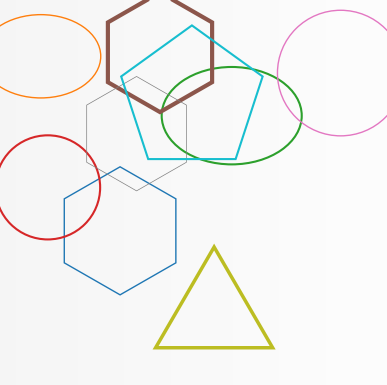[{"shape": "hexagon", "thickness": 1, "radius": 0.83, "center": [0.31, 0.4]}, {"shape": "oval", "thickness": 1, "radius": 0.77, "center": [0.105, 0.854]}, {"shape": "oval", "thickness": 1.5, "radius": 0.9, "center": [0.598, 0.7]}, {"shape": "circle", "thickness": 1.5, "radius": 0.68, "center": [0.123, 0.513]}, {"shape": "hexagon", "thickness": 3, "radius": 0.78, "center": [0.413, 0.864]}, {"shape": "circle", "thickness": 1, "radius": 0.82, "center": [0.879, 0.81]}, {"shape": "hexagon", "thickness": 0.5, "radius": 0.74, "center": [0.352, 0.653]}, {"shape": "triangle", "thickness": 2.5, "radius": 0.87, "center": [0.553, 0.184]}, {"shape": "pentagon", "thickness": 1.5, "radius": 0.96, "center": [0.495, 0.742]}]